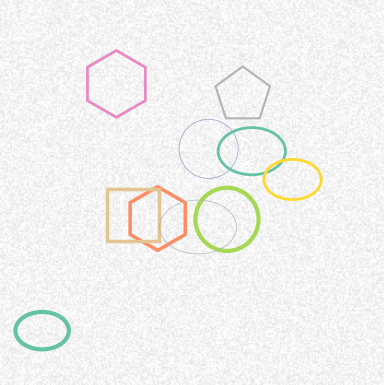[{"shape": "oval", "thickness": 2, "radius": 0.44, "center": [0.654, 0.607]}, {"shape": "oval", "thickness": 3, "radius": 0.35, "center": [0.109, 0.141]}, {"shape": "hexagon", "thickness": 2.5, "radius": 0.41, "center": [0.41, 0.432]}, {"shape": "circle", "thickness": 0.5, "radius": 0.38, "center": [0.542, 0.613]}, {"shape": "hexagon", "thickness": 2, "radius": 0.43, "center": [0.302, 0.782]}, {"shape": "circle", "thickness": 3, "radius": 0.41, "center": [0.59, 0.43]}, {"shape": "oval", "thickness": 2, "radius": 0.37, "center": [0.76, 0.534]}, {"shape": "square", "thickness": 2.5, "radius": 0.34, "center": [0.346, 0.441]}, {"shape": "pentagon", "thickness": 1.5, "radius": 0.37, "center": [0.631, 0.753]}, {"shape": "oval", "thickness": 0.5, "radius": 0.5, "center": [0.514, 0.41]}]